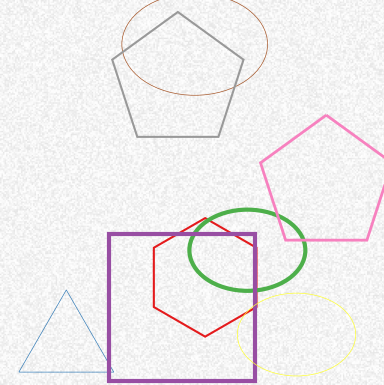[{"shape": "hexagon", "thickness": 1.5, "radius": 0.77, "center": [0.533, 0.28]}, {"shape": "triangle", "thickness": 0.5, "radius": 0.71, "center": [0.172, 0.105]}, {"shape": "oval", "thickness": 3, "radius": 0.75, "center": [0.643, 0.35]}, {"shape": "square", "thickness": 3, "radius": 0.95, "center": [0.472, 0.201]}, {"shape": "oval", "thickness": 0.5, "radius": 0.77, "center": [0.77, 0.131]}, {"shape": "oval", "thickness": 0.5, "radius": 0.95, "center": [0.506, 0.885]}, {"shape": "pentagon", "thickness": 2, "radius": 0.9, "center": [0.847, 0.521]}, {"shape": "pentagon", "thickness": 1.5, "radius": 0.9, "center": [0.462, 0.79]}]